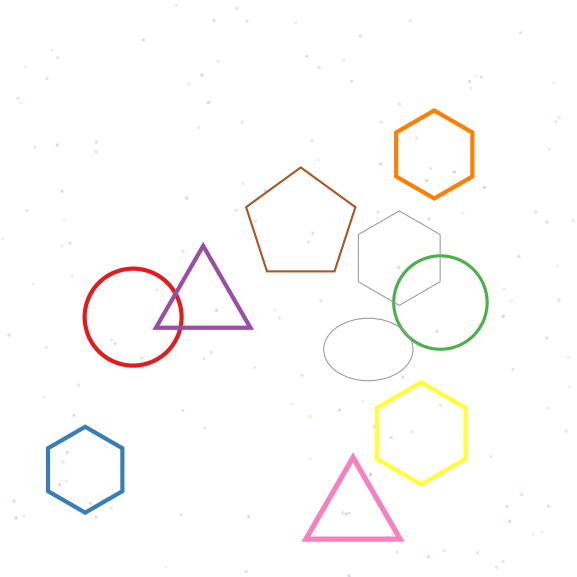[{"shape": "circle", "thickness": 2, "radius": 0.42, "center": [0.23, 0.45]}, {"shape": "hexagon", "thickness": 2, "radius": 0.37, "center": [0.148, 0.186]}, {"shape": "circle", "thickness": 1.5, "radius": 0.4, "center": [0.763, 0.475]}, {"shape": "triangle", "thickness": 2, "radius": 0.47, "center": [0.352, 0.479]}, {"shape": "hexagon", "thickness": 2, "radius": 0.38, "center": [0.752, 0.732]}, {"shape": "hexagon", "thickness": 2, "radius": 0.44, "center": [0.73, 0.249]}, {"shape": "pentagon", "thickness": 1, "radius": 0.5, "center": [0.521, 0.61]}, {"shape": "triangle", "thickness": 2.5, "radius": 0.47, "center": [0.611, 0.113]}, {"shape": "oval", "thickness": 0.5, "radius": 0.39, "center": [0.638, 0.394]}, {"shape": "hexagon", "thickness": 0.5, "radius": 0.41, "center": [0.691, 0.552]}]